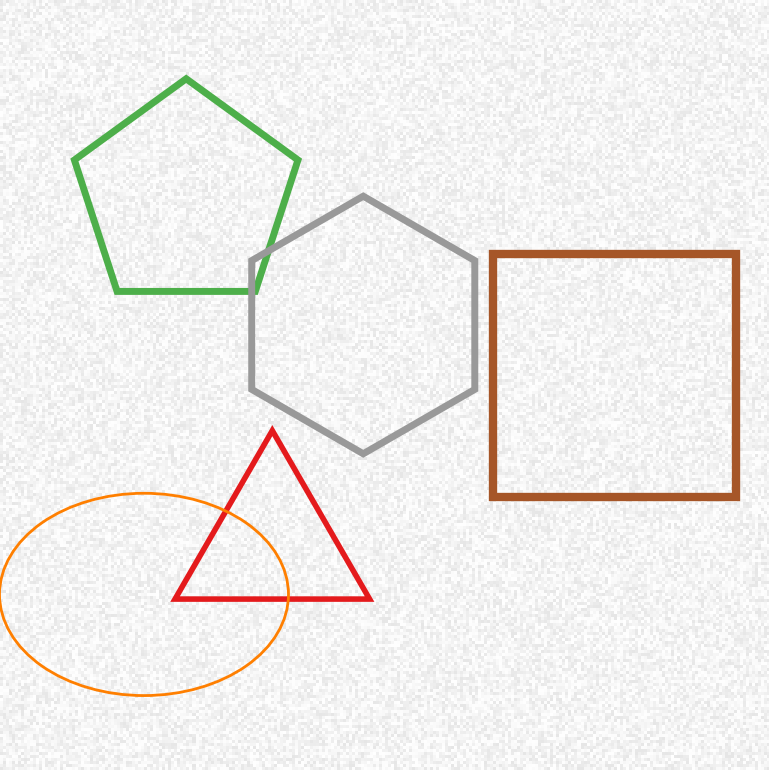[{"shape": "triangle", "thickness": 2, "radius": 0.73, "center": [0.354, 0.295]}, {"shape": "pentagon", "thickness": 2.5, "radius": 0.76, "center": [0.242, 0.745]}, {"shape": "oval", "thickness": 1, "radius": 0.94, "center": [0.187, 0.228]}, {"shape": "square", "thickness": 3, "radius": 0.79, "center": [0.798, 0.513]}, {"shape": "hexagon", "thickness": 2.5, "radius": 0.84, "center": [0.472, 0.578]}]